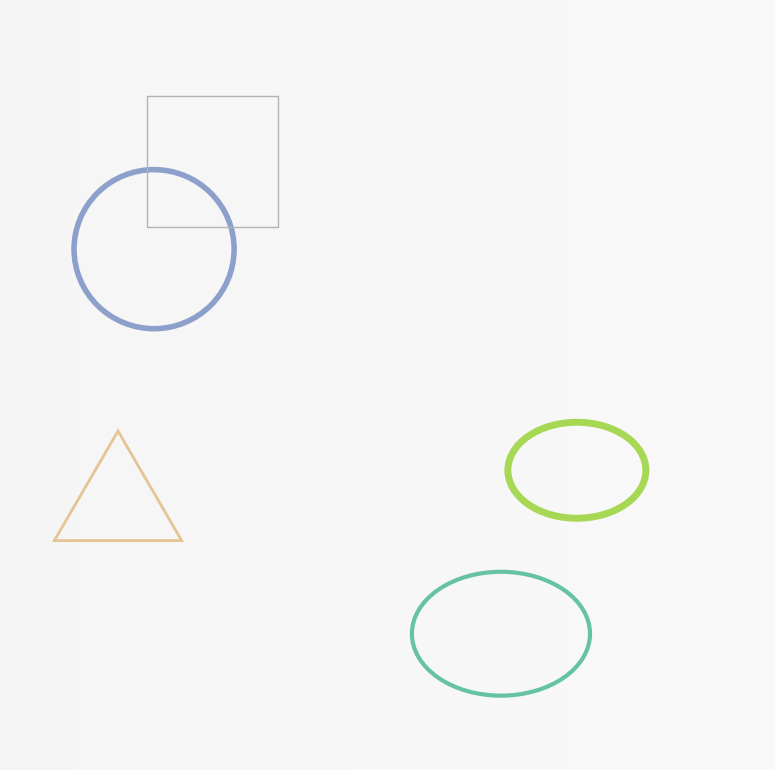[{"shape": "oval", "thickness": 1.5, "radius": 0.57, "center": [0.646, 0.177]}, {"shape": "circle", "thickness": 2, "radius": 0.52, "center": [0.199, 0.676]}, {"shape": "oval", "thickness": 2.5, "radius": 0.45, "center": [0.744, 0.389]}, {"shape": "triangle", "thickness": 1, "radius": 0.47, "center": [0.152, 0.345]}, {"shape": "square", "thickness": 0.5, "radius": 0.42, "center": [0.274, 0.79]}]